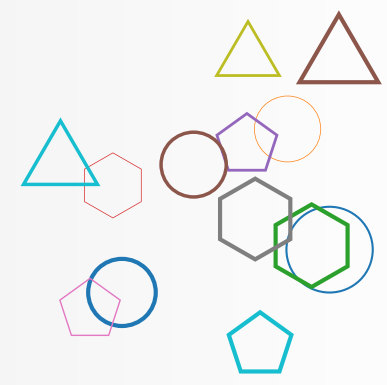[{"shape": "circle", "thickness": 3, "radius": 0.44, "center": [0.315, 0.24]}, {"shape": "circle", "thickness": 1.5, "radius": 0.56, "center": [0.851, 0.352]}, {"shape": "circle", "thickness": 0.5, "radius": 0.43, "center": [0.742, 0.665]}, {"shape": "hexagon", "thickness": 3, "radius": 0.54, "center": [0.804, 0.362]}, {"shape": "hexagon", "thickness": 0.5, "radius": 0.42, "center": [0.291, 0.518]}, {"shape": "pentagon", "thickness": 2, "radius": 0.41, "center": [0.637, 0.624]}, {"shape": "circle", "thickness": 2.5, "radius": 0.42, "center": [0.5, 0.573]}, {"shape": "triangle", "thickness": 3, "radius": 0.59, "center": [0.875, 0.845]}, {"shape": "pentagon", "thickness": 1, "radius": 0.41, "center": [0.232, 0.195]}, {"shape": "hexagon", "thickness": 3, "radius": 0.52, "center": [0.659, 0.431]}, {"shape": "triangle", "thickness": 2, "radius": 0.47, "center": [0.64, 0.851]}, {"shape": "triangle", "thickness": 2.5, "radius": 0.55, "center": [0.156, 0.576]}, {"shape": "pentagon", "thickness": 3, "radius": 0.42, "center": [0.671, 0.104]}]